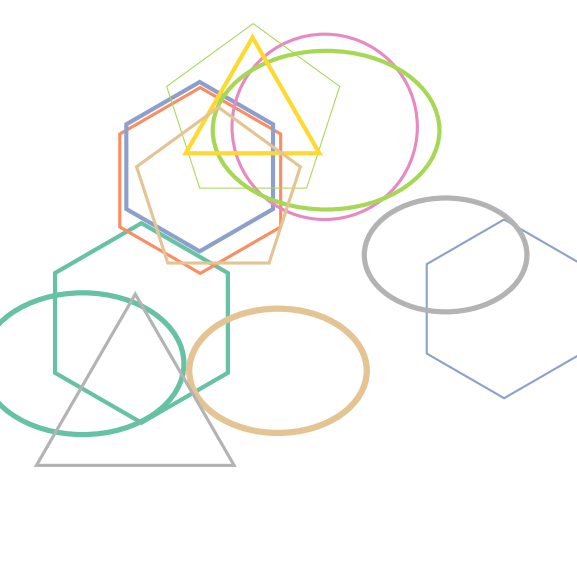[{"shape": "hexagon", "thickness": 2, "radius": 0.86, "center": [0.245, 0.44]}, {"shape": "oval", "thickness": 2.5, "radius": 0.88, "center": [0.143, 0.369]}, {"shape": "hexagon", "thickness": 1.5, "radius": 0.8, "center": [0.347, 0.687]}, {"shape": "hexagon", "thickness": 2, "radius": 0.73, "center": [0.346, 0.711]}, {"shape": "hexagon", "thickness": 1, "radius": 0.77, "center": [0.873, 0.464]}, {"shape": "circle", "thickness": 1.5, "radius": 0.8, "center": [0.562, 0.78]}, {"shape": "pentagon", "thickness": 0.5, "radius": 0.79, "center": [0.438, 0.801]}, {"shape": "oval", "thickness": 2, "radius": 0.98, "center": [0.565, 0.774]}, {"shape": "triangle", "thickness": 2, "radius": 0.67, "center": [0.437, 0.801]}, {"shape": "oval", "thickness": 3, "radius": 0.77, "center": [0.481, 0.357]}, {"shape": "pentagon", "thickness": 1.5, "radius": 0.75, "center": [0.378, 0.664]}, {"shape": "oval", "thickness": 2.5, "radius": 0.7, "center": [0.772, 0.558]}, {"shape": "triangle", "thickness": 1.5, "radius": 0.99, "center": [0.234, 0.292]}]